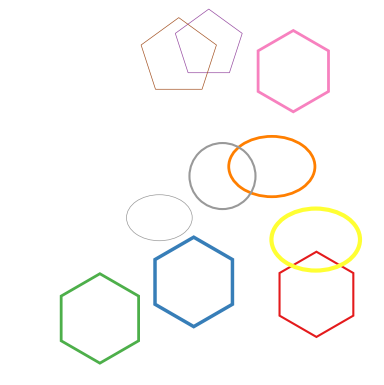[{"shape": "hexagon", "thickness": 1.5, "radius": 0.55, "center": [0.822, 0.235]}, {"shape": "hexagon", "thickness": 2.5, "radius": 0.58, "center": [0.503, 0.268]}, {"shape": "hexagon", "thickness": 2, "radius": 0.58, "center": [0.259, 0.173]}, {"shape": "pentagon", "thickness": 0.5, "radius": 0.46, "center": [0.542, 0.885]}, {"shape": "oval", "thickness": 2, "radius": 0.56, "center": [0.706, 0.567]}, {"shape": "oval", "thickness": 3, "radius": 0.58, "center": [0.82, 0.378]}, {"shape": "pentagon", "thickness": 0.5, "radius": 0.51, "center": [0.464, 0.851]}, {"shape": "hexagon", "thickness": 2, "radius": 0.53, "center": [0.762, 0.815]}, {"shape": "oval", "thickness": 0.5, "radius": 0.43, "center": [0.414, 0.434]}, {"shape": "circle", "thickness": 1.5, "radius": 0.43, "center": [0.578, 0.543]}]